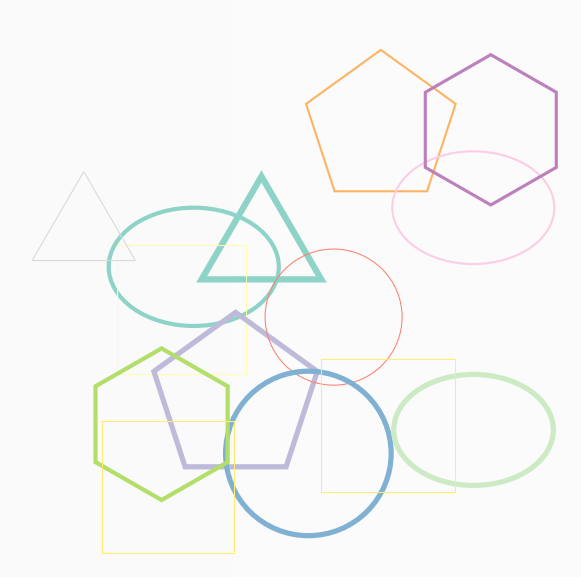[{"shape": "oval", "thickness": 2, "radius": 0.73, "center": [0.333, 0.537]}, {"shape": "triangle", "thickness": 3, "radius": 0.59, "center": [0.45, 0.575]}, {"shape": "square", "thickness": 0.5, "radius": 0.56, "center": [0.313, 0.464]}, {"shape": "pentagon", "thickness": 2.5, "radius": 0.74, "center": [0.405, 0.31]}, {"shape": "circle", "thickness": 0.5, "radius": 0.59, "center": [0.574, 0.45]}, {"shape": "circle", "thickness": 2.5, "radius": 0.71, "center": [0.531, 0.214]}, {"shape": "pentagon", "thickness": 1, "radius": 0.68, "center": [0.655, 0.777]}, {"shape": "hexagon", "thickness": 2, "radius": 0.66, "center": [0.278, 0.265]}, {"shape": "oval", "thickness": 1, "radius": 0.7, "center": [0.814, 0.64]}, {"shape": "triangle", "thickness": 0.5, "radius": 0.51, "center": [0.144, 0.599]}, {"shape": "hexagon", "thickness": 1.5, "radius": 0.65, "center": [0.844, 0.774]}, {"shape": "oval", "thickness": 2.5, "radius": 0.69, "center": [0.815, 0.255]}, {"shape": "square", "thickness": 0.5, "radius": 0.57, "center": [0.288, 0.156]}, {"shape": "square", "thickness": 0.5, "radius": 0.57, "center": [0.667, 0.262]}]